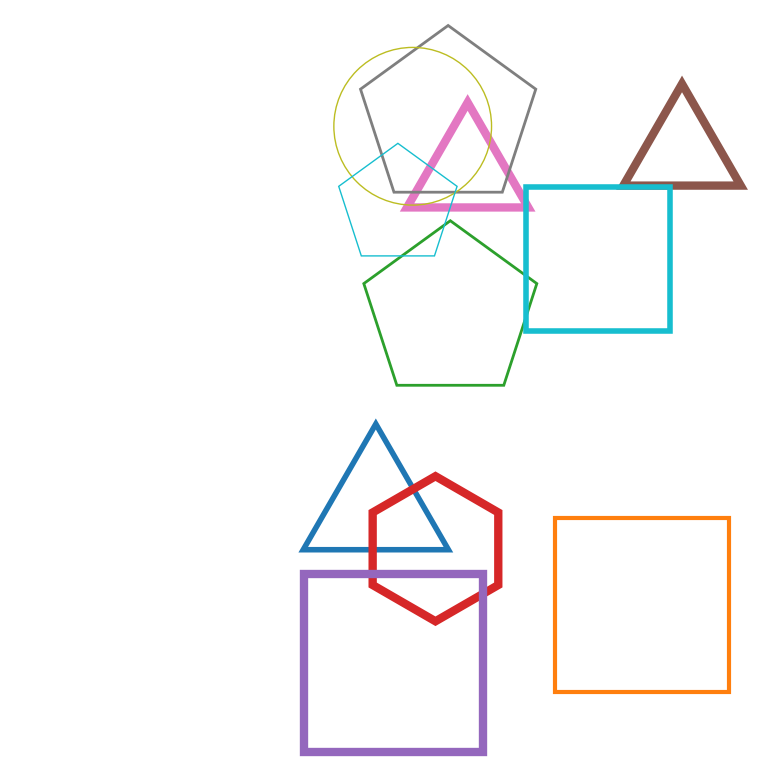[{"shape": "triangle", "thickness": 2, "radius": 0.54, "center": [0.488, 0.341]}, {"shape": "square", "thickness": 1.5, "radius": 0.57, "center": [0.834, 0.214]}, {"shape": "pentagon", "thickness": 1, "radius": 0.59, "center": [0.585, 0.595]}, {"shape": "hexagon", "thickness": 3, "radius": 0.47, "center": [0.566, 0.287]}, {"shape": "square", "thickness": 3, "radius": 0.58, "center": [0.511, 0.139]}, {"shape": "triangle", "thickness": 3, "radius": 0.44, "center": [0.886, 0.803]}, {"shape": "triangle", "thickness": 3, "radius": 0.45, "center": [0.607, 0.776]}, {"shape": "pentagon", "thickness": 1, "radius": 0.6, "center": [0.582, 0.847]}, {"shape": "circle", "thickness": 0.5, "radius": 0.51, "center": [0.536, 0.836]}, {"shape": "square", "thickness": 2, "radius": 0.47, "center": [0.776, 0.664]}, {"shape": "pentagon", "thickness": 0.5, "radius": 0.4, "center": [0.517, 0.733]}]